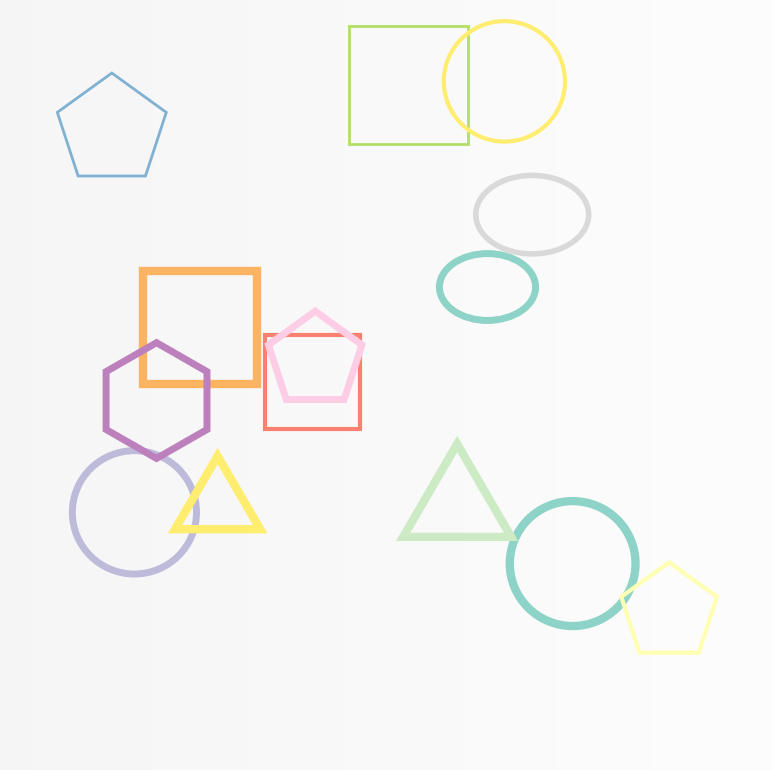[{"shape": "oval", "thickness": 2.5, "radius": 0.31, "center": [0.629, 0.627]}, {"shape": "circle", "thickness": 3, "radius": 0.41, "center": [0.739, 0.268]}, {"shape": "pentagon", "thickness": 1.5, "radius": 0.32, "center": [0.863, 0.205]}, {"shape": "circle", "thickness": 2.5, "radius": 0.4, "center": [0.173, 0.335]}, {"shape": "square", "thickness": 1.5, "radius": 0.31, "center": [0.403, 0.504]}, {"shape": "pentagon", "thickness": 1, "radius": 0.37, "center": [0.144, 0.831]}, {"shape": "square", "thickness": 3, "radius": 0.37, "center": [0.258, 0.575]}, {"shape": "square", "thickness": 1, "radius": 0.38, "center": [0.527, 0.89]}, {"shape": "pentagon", "thickness": 2.5, "radius": 0.32, "center": [0.407, 0.532]}, {"shape": "oval", "thickness": 2, "radius": 0.36, "center": [0.687, 0.721]}, {"shape": "hexagon", "thickness": 2.5, "radius": 0.38, "center": [0.202, 0.48]}, {"shape": "triangle", "thickness": 3, "radius": 0.4, "center": [0.59, 0.343]}, {"shape": "triangle", "thickness": 3, "radius": 0.32, "center": [0.281, 0.344]}, {"shape": "circle", "thickness": 1.5, "radius": 0.39, "center": [0.651, 0.894]}]